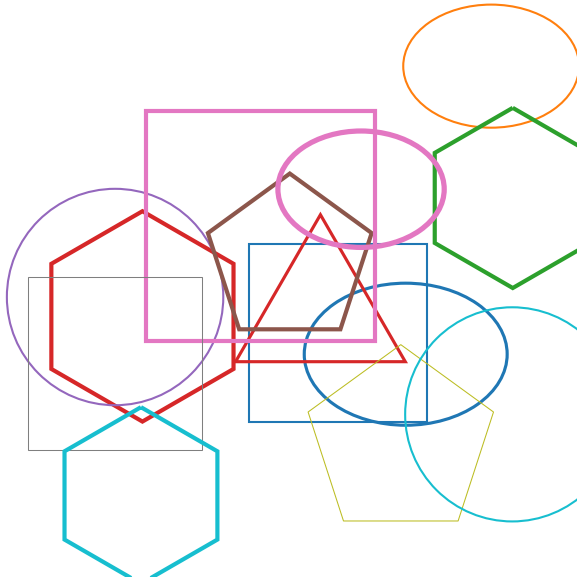[{"shape": "oval", "thickness": 1.5, "radius": 0.88, "center": [0.703, 0.386]}, {"shape": "square", "thickness": 1, "radius": 0.77, "center": [0.585, 0.423]}, {"shape": "oval", "thickness": 1, "radius": 0.76, "center": [0.85, 0.885]}, {"shape": "hexagon", "thickness": 2, "radius": 0.78, "center": [0.888, 0.656]}, {"shape": "triangle", "thickness": 1.5, "radius": 0.85, "center": [0.555, 0.458]}, {"shape": "hexagon", "thickness": 2, "radius": 0.91, "center": [0.247, 0.451]}, {"shape": "circle", "thickness": 1, "radius": 0.94, "center": [0.199, 0.485]}, {"shape": "pentagon", "thickness": 2, "radius": 0.75, "center": [0.502, 0.55]}, {"shape": "square", "thickness": 2, "radius": 0.99, "center": [0.451, 0.608]}, {"shape": "oval", "thickness": 2.5, "radius": 0.72, "center": [0.625, 0.672]}, {"shape": "square", "thickness": 0.5, "radius": 0.75, "center": [0.2, 0.37]}, {"shape": "pentagon", "thickness": 0.5, "radius": 0.84, "center": [0.694, 0.234]}, {"shape": "circle", "thickness": 1, "radius": 0.93, "center": [0.887, 0.282]}, {"shape": "hexagon", "thickness": 2, "radius": 0.76, "center": [0.244, 0.141]}]